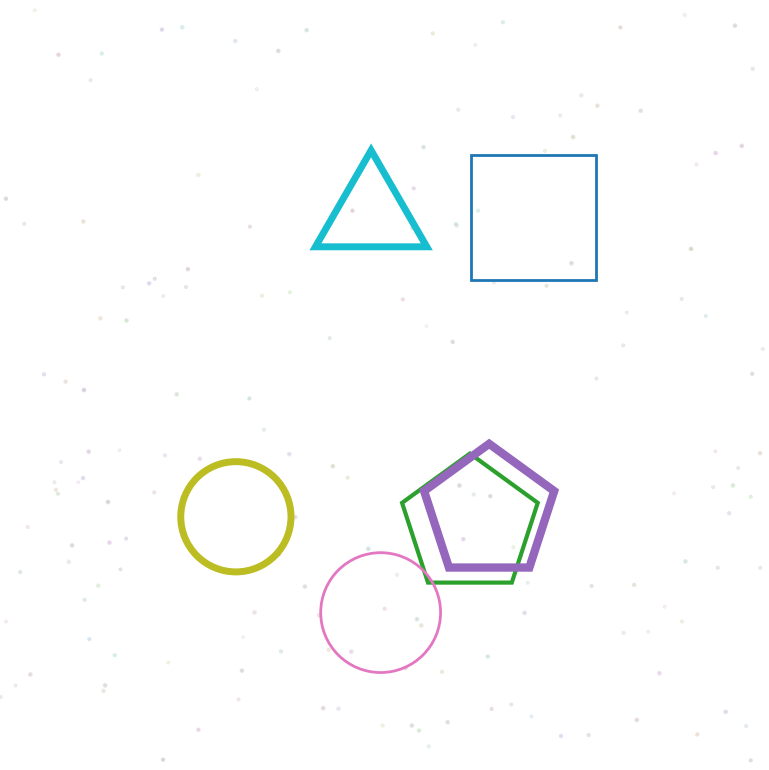[{"shape": "square", "thickness": 1, "radius": 0.41, "center": [0.692, 0.717]}, {"shape": "pentagon", "thickness": 1.5, "radius": 0.46, "center": [0.61, 0.318]}, {"shape": "pentagon", "thickness": 3, "radius": 0.44, "center": [0.635, 0.335]}, {"shape": "circle", "thickness": 1, "radius": 0.39, "center": [0.494, 0.204]}, {"shape": "circle", "thickness": 2.5, "radius": 0.36, "center": [0.306, 0.329]}, {"shape": "triangle", "thickness": 2.5, "radius": 0.42, "center": [0.482, 0.721]}]